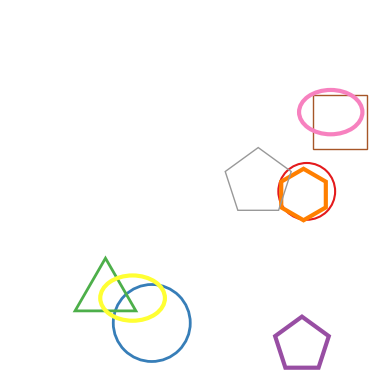[{"shape": "circle", "thickness": 1.5, "radius": 0.37, "center": [0.797, 0.503]}, {"shape": "circle", "thickness": 2, "radius": 0.5, "center": [0.394, 0.161]}, {"shape": "triangle", "thickness": 2, "radius": 0.46, "center": [0.274, 0.238]}, {"shape": "pentagon", "thickness": 3, "radius": 0.37, "center": [0.784, 0.104]}, {"shape": "hexagon", "thickness": 3, "radius": 0.33, "center": [0.788, 0.495]}, {"shape": "oval", "thickness": 3, "radius": 0.42, "center": [0.344, 0.226]}, {"shape": "square", "thickness": 1, "radius": 0.35, "center": [0.883, 0.684]}, {"shape": "oval", "thickness": 3, "radius": 0.41, "center": [0.859, 0.709]}, {"shape": "pentagon", "thickness": 1, "radius": 0.45, "center": [0.671, 0.527]}]